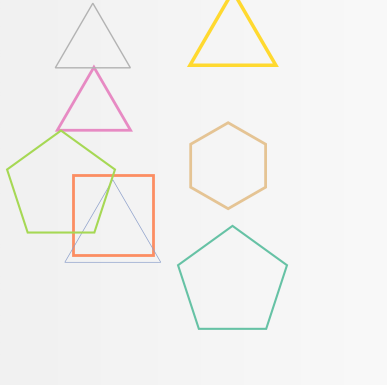[{"shape": "pentagon", "thickness": 1.5, "radius": 0.74, "center": [0.6, 0.265]}, {"shape": "square", "thickness": 2, "radius": 0.52, "center": [0.291, 0.442]}, {"shape": "triangle", "thickness": 0.5, "radius": 0.71, "center": [0.291, 0.39]}, {"shape": "triangle", "thickness": 2, "radius": 0.55, "center": [0.242, 0.716]}, {"shape": "pentagon", "thickness": 1.5, "radius": 0.73, "center": [0.157, 0.514]}, {"shape": "triangle", "thickness": 2.5, "radius": 0.64, "center": [0.601, 0.895]}, {"shape": "hexagon", "thickness": 2, "radius": 0.56, "center": [0.589, 0.57]}, {"shape": "triangle", "thickness": 1, "radius": 0.56, "center": [0.24, 0.88]}]